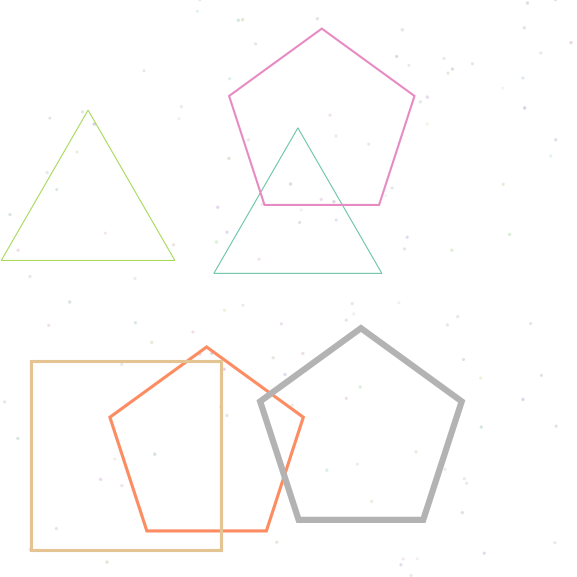[{"shape": "triangle", "thickness": 0.5, "radius": 0.84, "center": [0.516, 0.61]}, {"shape": "pentagon", "thickness": 1.5, "radius": 0.88, "center": [0.358, 0.222]}, {"shape": "pentagon", "thickness": 1, "radius": 0.84, "center": [0.557, 0.781]}, {"shape": "triangle", "thickness": 0.5, "radius": 0.87, "center": [0.153, 0.635]}, {"shape": "square", "thickness": 1.5, "radius": 0.82, "center": [0.218, 0.211]}, {"shape": "pentagon", "thickness": 3, "radius": 0.92, "center": [0.625, 0.247]}]